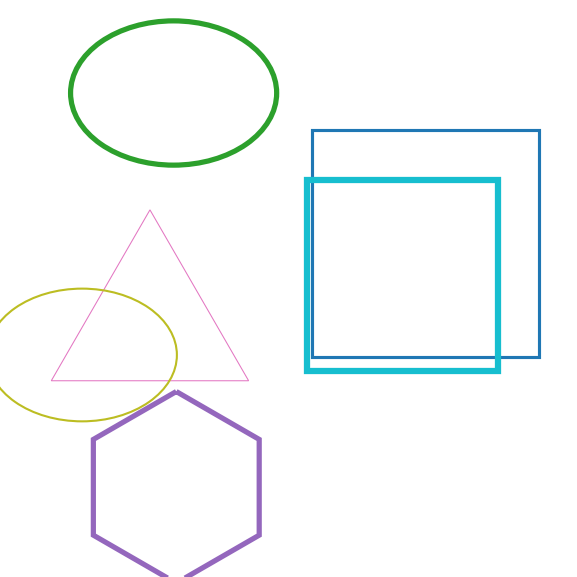[{"shape": "square", "thickness": 1.5, "radius": 0.98, "center": [0.737, 0.577]}, {"shape": "oval", "thickness": 2.5, "radius": 0.89, "center": [0.301, 0.838]}, {"shape": "hexagon", "thickness": 2.5, "radius": 0.83, "center": [0.305, 0.155]}, {"shape": "triangle", "thickness": 0.5, "radius": 0.99, "center": [0.26, 0.438]}, {"shape": "oval", "thickness": 1, "radius": 0.82, "center": [0.142, 0.384]}, {"shape": "square", "thickness": 3, "radius": 0.83, "center": [0.697, 0.522]}]